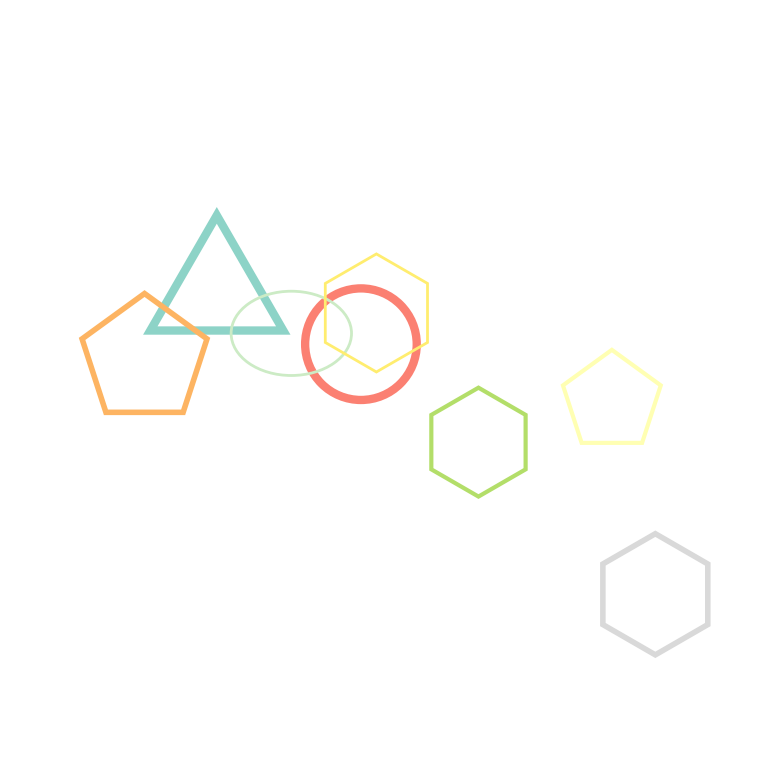[{"shape": "triangle", "thickness": 3, "radius": 0.5, "center": [0.282, 0.621]}, {"shape": "pentagon", "thickness": 1.5, "radius": 0.33, "center": [0.795, 0.479]}, {"shape": "circle", "thickness": 3, "radius": 0.36, "center": [0.469, 0.553]}, {"shape": "pentagon", "thickness": 2, "radius": 0.43, "center": [0.188, 0.534]}, {"shape": "hexagon", "thickness": 1.5, "radius": 0.35, "center": [0.621, 0.426]}, {"shape": "hexagon", "thickness": 2, "radius": 0.39, "center": [0.851, 0.228]}, {"shape": "oval", "thickness": 1, "radius": 0.39, "center": [0.378, 0.567]}, {"shape": "hexagon", "thickness": 1, "radius": 0.38, "center": [0.489, 0.594]}]